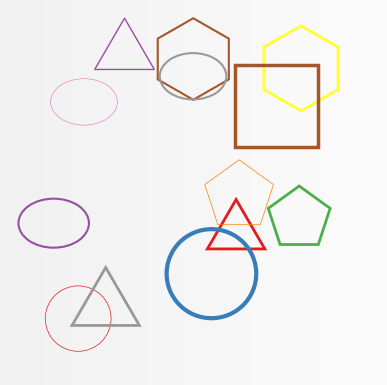[{"shape": "circle", "thickness": 0.5, "radius": 0.42, "center": [0.202, 0.172]}, {"shape": "triangle", "thickness": 2, "radius": 0.43, "center": [0.609, 0.396]}, {"shape": "circle", "thickness": 3, "radius": 0.58, "center": [0.546, 0.289]}, {"shape": "pentagon", "thickness": 2, "radius": 0.42, "center": [0.772, 0.433]}, {"shape": "triangle", "thickness": 1, "radius": 0.44, "center": [0.321, 0.864]}, {"shape": "oval", "thickness": 1.5, "radius": 0.45, "center": [0.139, 0.42]}, {"shape": "pentagon", "thickness": 0.5, "radius": 0.47, "center": [0.617, 0.492]}, {"shape": "hexagon", "thickness": 2, "radius": 0.55, "center": [0.777, 0.822]}, {"shape": "square", "thickness": 2.5, "radius": 0.53, "center": [0.714, 0.725]}, {"shape": "hexagon", "thickness": 1.5, "radius": 0.53, "center": [0.499, 0.847]}, {"shape": "oval", "thickness": 0.5, "radius": 0.43, "center": [0.217, 0.735]}, {"shape": "triangle", "thickness": 2, "radius": 0.5, "center": [0.273, 0.205]}, {"shape": "oval", "thickness": 1.5, "radius": 0.43, "center": [0.498, 0.802]}]